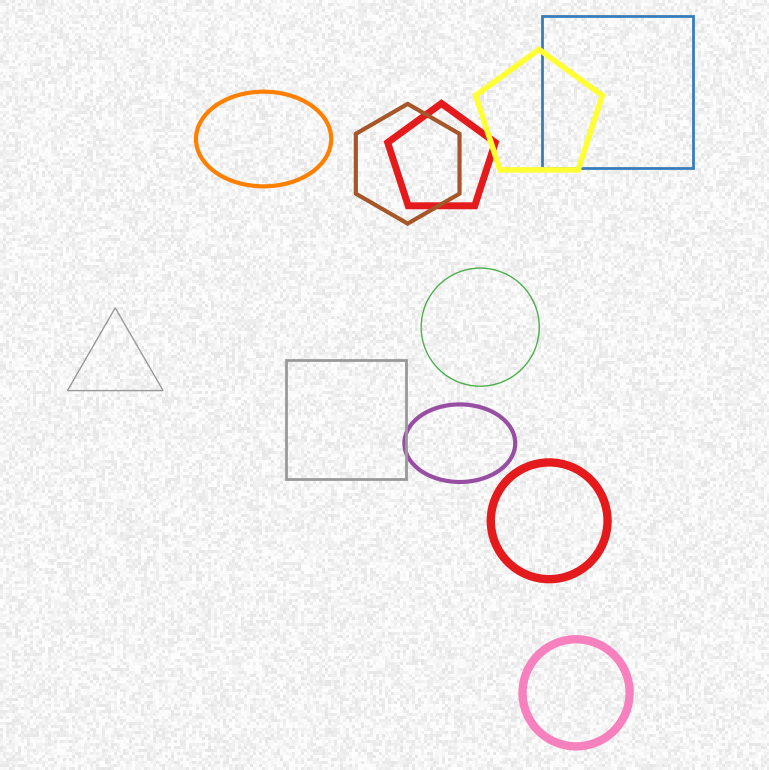[{"shape": "circle", "thickness": 3, "radius": 0.38, "center": [0.713, 0.324]}, {"shape": "pentagon", "thickness": 2.5, "radius": 0.37, "center": [0.573, 0.792]}, {"shape": "square", "thickness": 1, "radius": 0.49, "center": [0.802, 0.881]}, {"shape": "circle", "thickness": 0.5, "radius": 0.38, "center": [0.624, 0.575]}, {"shape": "oval", "thickness": 1.5, "radius": 0.36, "center": [0.597, 0.424]}, {"shape": "oval", "thickness": 1.5, "radius": 0.44, "center": [0.342, 0.819]}, {"shape": "pentagon", "thickness": 2, "radius": 0.43, "center": [0.7, 0.849]}, {"shape": "hexagon", "thickness": 1.5, "radius": 0.39, "center": [0.529, 0.787]}, {"shape": "circle", "thickness": 3, "radius": 0.35, "center": [0.748, 0.1]}, {"shape": "square", "thickness": 1, "radius": 0.39, "center": [0.449, 0.456]}, {"shape": "triangle", "thickness": 0.5, "radius": 0.36, "center": [0.15, 0.529]}]